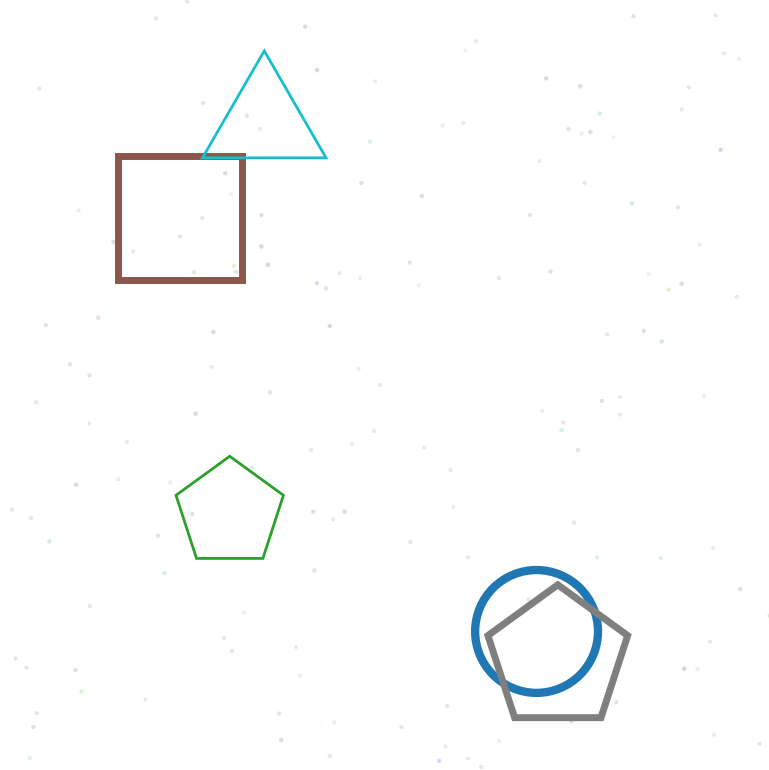[{"shape": "circle", "thickness": 3, "radius": 0.4, "center": [0.697, 0.18]}, {"shape": "pentagon", "thickness": 1, "radius": 0.37, "center": [0.298, 0.334]}, {"shape": "square", "thickness": 2.5, "radius": 0.4, "center": [0.234, 0.717]}, {"shape": "pentagon", "thickness": 2.5, "radius": 0.48, "center": [0.724, 0.145]}, {"shape": "triangle", "thickness": 1, "radius": 0.46, "center": [0.343, 0.841]}]